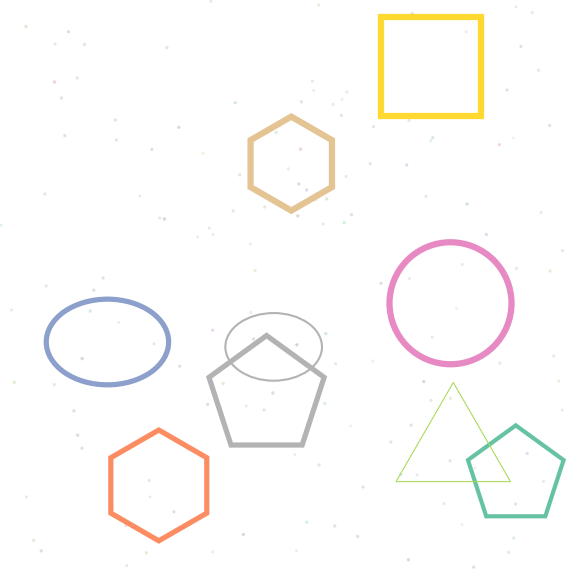[{"shape": "pentagon", "thickness": 2, "radius": 0.44, "center": [0.893, 0.176]}, {"shape": "hexagon", "thickness": 2.5, "radius": 0.48, "center": [0.275, 0.159]}, {"shape": "oval", "thickness": 2.5, "radius": 0.53, "center": [0.186, 0.407]}, {"shape": "circle", "thickness": 3, "radius": 0.53, "center": [0.78, 0.474]}, {"shape": "triangle", "thickness": 0.5, "radius": 0.57, "center": [0.785, 0.222]}, {"shape": "square", "thickness": 3, "radius": 0.43, "center": [0.746, 0.884]}, {"shape": "hexagon", "thickness": 3, "radius": 0.41, "center": [0.504, 0.716]}, {"shape": "oval", "thickness": 1, "radius": 0.42, "center": [0.474, 0.398]}, {"shape": "pentagon", "thickness": 2.5, "radius": 0.52, "center": [0.462, 0.313]}]